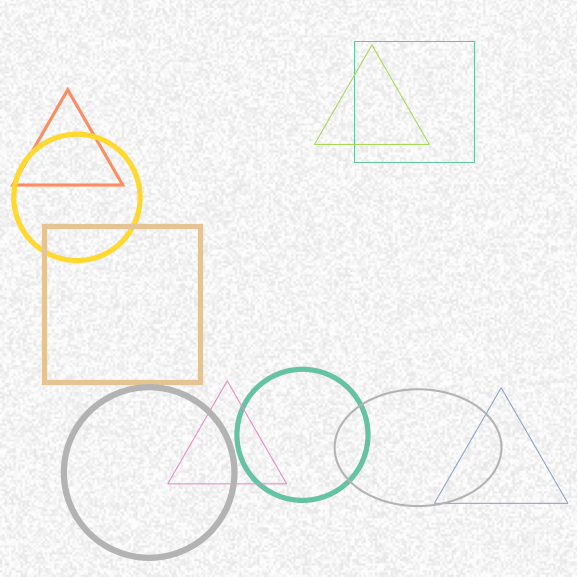[{"shape": "square", "thickness": 0.5, "radius": 0.52, "center": [0.717, 0.823]}, {"shape": "circle", "thickness": 2.5, "radius": 0.57, "center": [0.524, 0.246]}, {"shape": "triangle", "thickness": 1.5, "radius": 0.55, "center": [0.117, 0.734]}, {"shape": "triangle", "thickness": 0.5, "radius": 0.67, "center": [0.868, 0.194]}, {"shape": "triangle", "thickness": 0.5, "radius": 0.59, "center": [0.393, 0.221]}, {"shape": "triangle", "thickness": 0.5, "radius": 0.57, "center": [0.644, 0.806]}, {"shape": "circle", "thickness": 2.5, "radius": 0.55, "center": [0.133, 0.657]}, {"shape": "square", "thickness": 2.5, "radius": 0.68, "center": [0.211, 0.473]}, {"shape": "circle", "thickness": 3, "radius": 0.74, "center": [0.258, 0.181]}, {"shape": "oval", "thickness": 1, "radius": 0.72, "center": [0.724, 0.224]}]